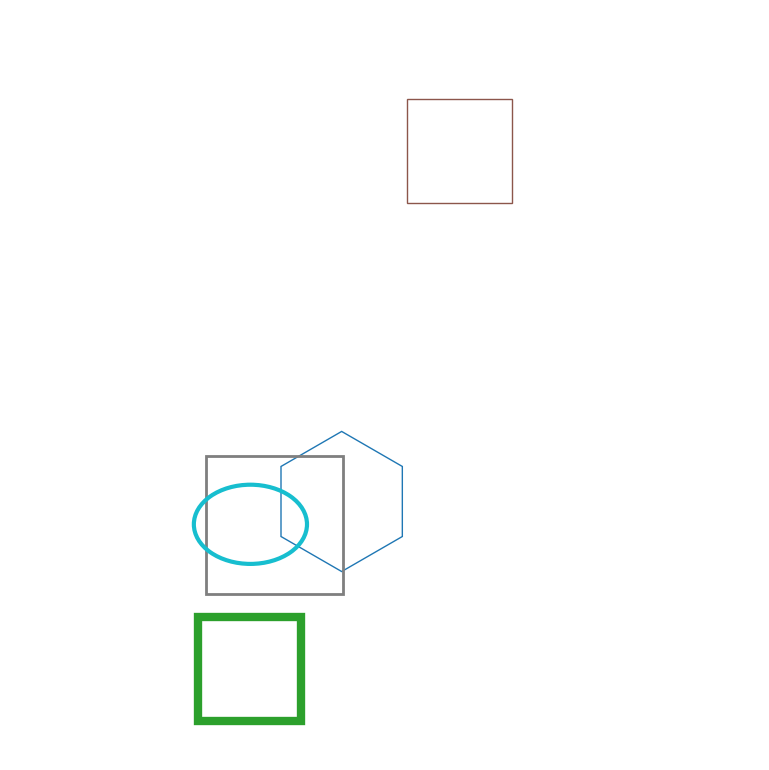[{"shape": "hexagon", "thickness": 0.5, "radius": 0.45, "center": [0.444, 0.349]}, {"shape": "square", "thickness": 3, "radius": 0.34, "center": [0.324, 0.131]}, {"shape": "square", "thickness": 0.5, "radius": 0.34, "center": [0.597, 0.804]}, {"shape": "square", "thickness": 1, "radius": 0.45, "center": [0.357, 0.318]}, {"shape": "oval", "thickness": 1.5, "radius": 0.37, "center": [0.325, 0.319]}]